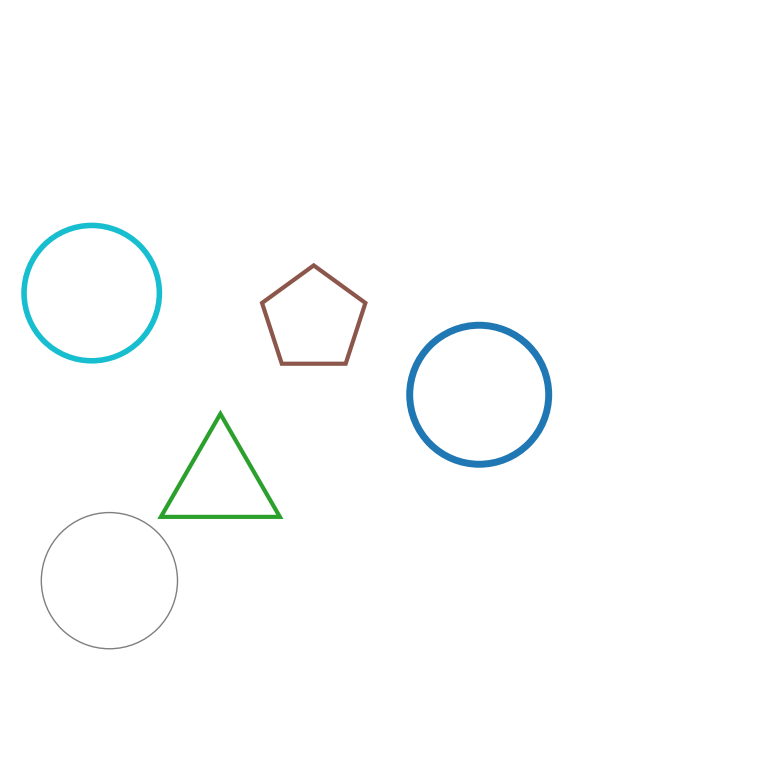[{"shape": "circle", "thickness": 2.5, "radius": 0.45, "center": [0.622, 0.487]}, {"shape": "triangle", "thickness": 1.5, "radius": 0.45, "center": [0.286, 0.373]}, {"shape": "pentagon", "thickness": 1.5, "radius": 0.35, "center": [0.407, 0.585]}, {"shape": "circle", "thickness": 0.5, "radius": 0.44, "center": [0.142, 0.246]}, {"shape": "circle", "thickness": 2, "radius": 0.44, "center": [0.119, 0.619]}]